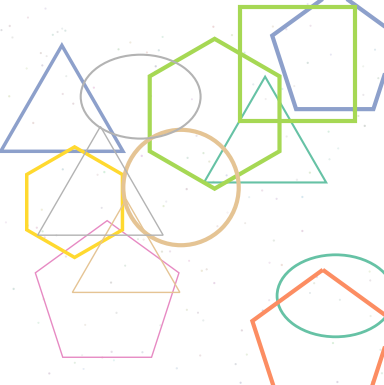[{"shape": "oval", "thickness": 2, "radius": 0.76, "center": [0.872, 0.232]}, {"shape": "triangle", "thickness": 1.5, "radius": 0.92, "center": [0.689, 0.618]}, {"shape": "pentagon", "thickness": 3, "radius": 0.96, "center": [0.839, 0.107]}, {"shape": "triangle", "thickness": 2.5, "radius": 0.92, "center": [0.161, 0.699]}, {"shape": "pentagon", "thickness": 3, "radius": 0.85, "center": [0.869, 0.855]}, {"shape": "pentagon", "thickness": 1, "radius": 0.98, "center": [0.278, 0.231]}, {"shape": "square", "thickness": 3, "radius": 0.74, "center": [0.773, 0.834]}, {"shape": "hexagon", "thickness": 3, "radius": 0.97, "center": [0.557, 0.705]}, {"shape": "hexagon", "thickness": 2.5, "radius": 0.72, "center": [0.194, 0.475]}, {"shape": "triangle", "thickness": 1, "radius": 0.81, "center": [0.328, 0.321]}, {"shape": "circle", "thickness": 3, "radius": 0.75, "center": [0.47, 0.513]}, {"shape": "triangle", "thickness": 1, "radius": 0.94, "center": [0.261, 0.483]}, {"shape": "oval", "thickness": 1.5, "radius": 0.78, "center": [0.365, 0.749]}]